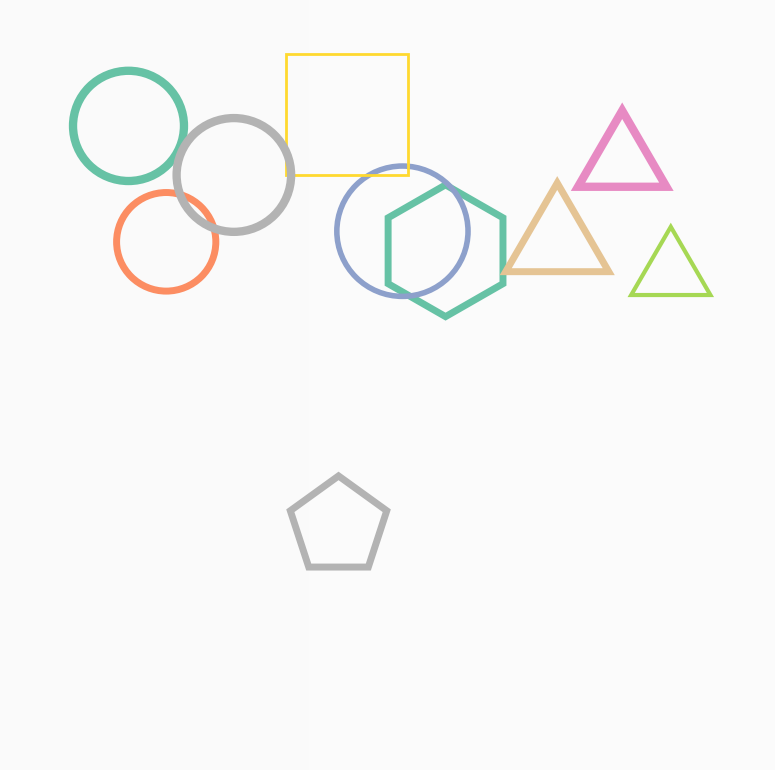[{"shape": "hexagon", "thickness": 2.5, "radius": 0.43, "center": [0.575, 0.674]}, {"shape": "circle", "thickness": 3, "radius": 0.36, "center": [0.166, 0.837]}, {"shape": "circle", "thickness": 2.5, "radius": 0.32, "center": [0.214, 0.686]}, {"shape": "circle", "thickness": 2, "radius": 0.42, "center": [0.519, 0.7]}, {"shape": "triangle", "thickness": 3, "radius": 0.33, "center": [0.803, 0.79]}, {"shape": "triangle", "thickness": 1.5, "radius": 0.3, "center": [0.866, 0.646]}, {"shape": "square", "thickness": 1, "radius": 0.39, "center": [0.448, 0.851]}, {"shape": "triangle", "thickness": 2.5, "radius": 0.38, "center": [0.719, 0.686]}, {"shape": "pentagon", "thickness": 2.5, "radius": 0.33, "center": [0.437, 0.316]}, {"shape": "circle", "thickness": 3, "radius": 0.37, "center": [0.302, 0.773]}]